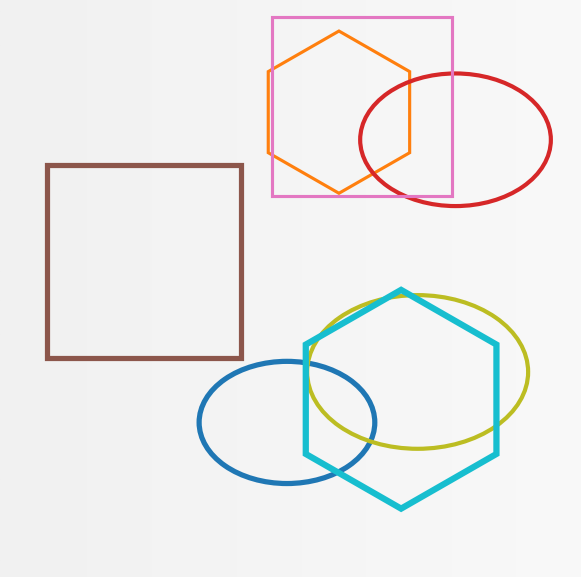[{"shape": "oval", "thickness": 2.5, "radius": 0.76, "center": [0.494, 0.268]}, {"shape": "hexagon", "thickness": 1.5, "radius": 0.7, "center": [0.583, 0.805]}, {"shape": "oval", "thickness": 2, "radius": 0.82, "center": [0.784, 0.757]}, {"shape": "square", "thickness": 2.5, "radius": 0.84, "center": [0.248, 0.547]}, {"shape": "square", "thickness": 1.5, "radius": 0.78, "center": [0.622, 0.815]}, {"shape": "oval", "thickness": 2, "radius": 0.95, "center": [0.719, 0.355]}, {"shape": "hexagon", "thickness": 3, "radius": 0.95, "center": [0.69, 0.308]}]